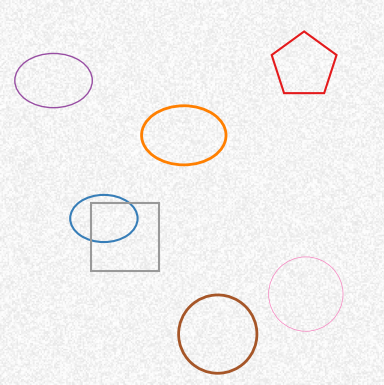[{"shape": "pentagon", "thickness": 1.5, "radius": 0.44, "center": [0.79, 0.83]}, {"shape": "oval", "thickness": 1.5, "radius": 0.44, "center": [0.27, 0.433]}, {"shape": "oval", "thickness": 1, "radius": 0.5, "center": [0.139, 0.791]}, {"shape": "oval", "thickness": 2, "radius": 0.55, "center": [0.477, 0.649]}, {"shape": "circle", "thickness": 2, "radius": 0.51, "center": [0.566, 0.132]}, {"shape": "circle", "thickness": 0.5, "radius": 0.48, "center": [0.794, 0.236]}, {"shape": "square", "thickness": 1.5, "radius": 0.44, "center": [0.326, 0.384]}]